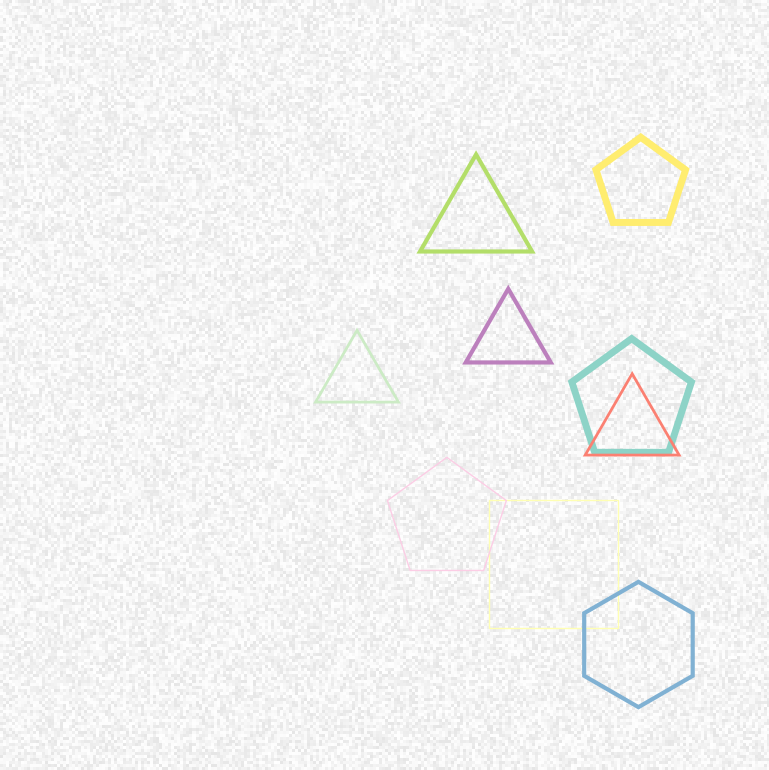[{"shape": "pentagon", "thickness": 2.5, "radius": 0.41, "center": [0.82, 0.479]}, {"shape": "square", "thickness": 0.5, "radius": 0.42, "center": [0.719, 0.267]}, {"shape": "triangle", "thickness": 1, "radius": 0.35, "center": [0.821, 0.444]}, {"shape": "hexagon", "thickness": 1.5, "radius": 0.41, "center": [0.829, 0.163]}, {"shape": "triangle", "thickness": 1.5, "radius": 0.42, "center": [0.618, 0.715]}, {"shape": "pentagon", "thickness": 0.5, "radius": 0.41, "center": [0.58, 0.325]}, {"shape": "triangle", "thickness": 1.5, "radius": 0.32, "center": [0.66, 0.561]}, {"shape": "triangle", "thickness": 1, "radius": 0.31, "center": [0.464, 0.509]}, {"shape": "pentagon", "thickness": 2.5, "radius": 0.31, "center": [0.832, 0.761]}]